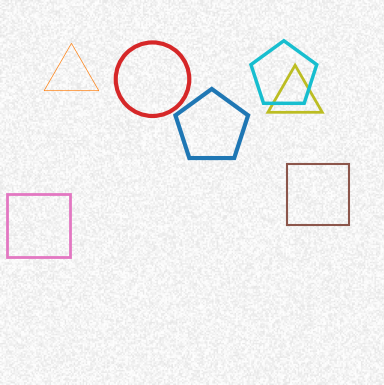[{"shape": "pentagon", "thickness": 3, "radius": 0.5, "center": [0.55, 0.67]}, {"shape": "triangle", "thickness": 0.5, "radius": 0.41, "center": [0.186, 0.805]}, {"shape": "circle", "thickness": 3, "radius": 0.48, "center": [0.396, 0.794]}, {"shape": "square", "thickness": 1.5, "radius": 0.4, "center": [0.826, 0.495]}, {"shape": "square", "thickness": 2, "radius": 0.41, "center": [0.1, 0.414]}, {"shape": "triangle", "thickness": 2, "radius": 0.41, "center": [0.766, 0.749]}, {"shape": "pentagon", "thickness": 2.5, "radius": 0.45, "center": [0.737, 0.804]}]